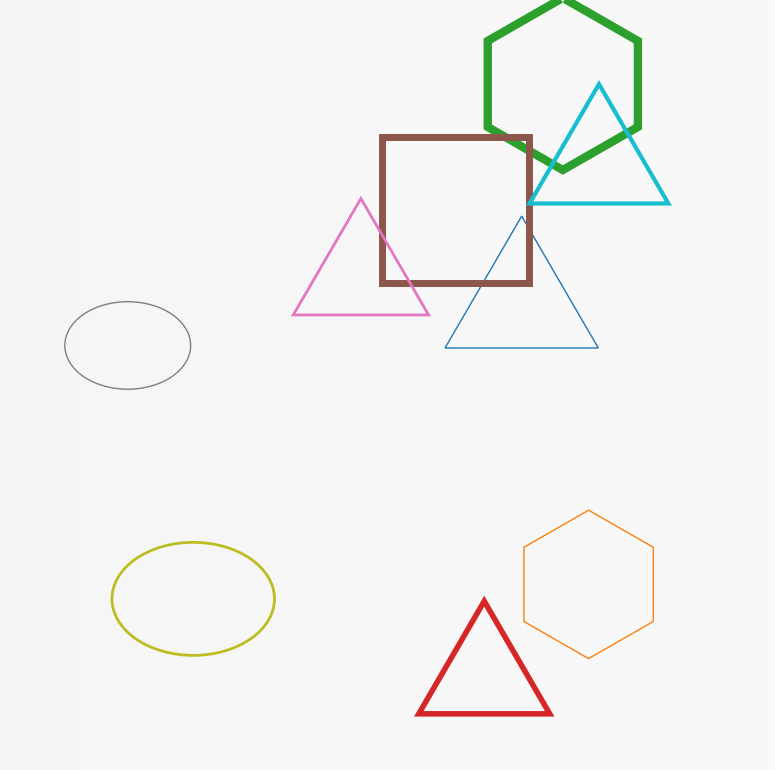[{"shape": "triangle", "thickness": 0.5, "radius": 0.57, "center": [0.673, 0.605]}, {"shape": "hexagon", "thickness": 0.5, "radius": 0.48, "center": [0.759, 0.241]}, {"shape": "hexagon", "thickness": 3, "radius": 0.56, "center": [0.726, 0.891]}, {"shape": "triangle", "thickness": 2, "radius": 0.49, "center": [0.625, 0.122]}, {"shape": "square", "thickness": 2.5, "radius": 0.48, "center": [0.588, 0.727]}, {"shape": "triangle", "thickness": 1, "radius": 0.5, "center": [0.466, 0.641]}, {"shape": "oval", "thickness": 0.5, "radius": 0.41, "center": [0.165, 0.551]}, {"shape": "oval", "thickness": 1, "radius": 0.52, "center": [0.249, 0.222]}, {"shape": "triangle", "thickness": 1.5, "radius": 0.52, "center": [0.773, 0.787]}]